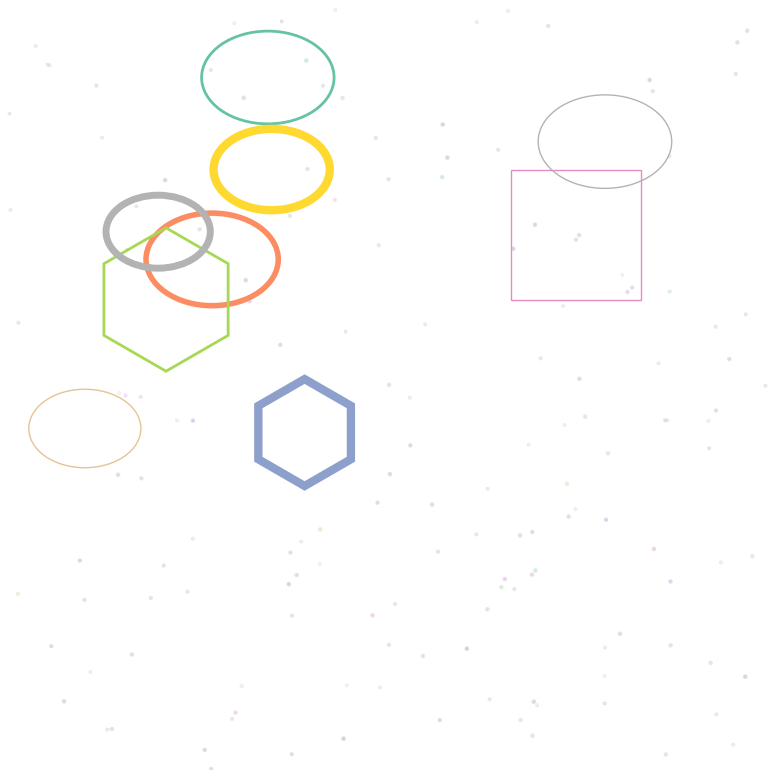[{"shape": "oval", "thickness": 1, "radius": 0.43, "center": [0.348, 0.899]}, {"shape": "oval", "thickness": 2, "radius": 0.43, "center": [0.275, 0.663]}, {"shape": "hexagon", "thickness": 3, "radius": 0.35, "center": [0.396, 0.438]}, {"shape": "square", "thickness": 0.5, "radius": 0.42, "center": [0.748, 0.695]}, {"shape": "hexagon", "thickness": 1, "radius": 0.47, "center": [0.216, 0.611]}, {"shape": "oval", "thickness": 3, "radius": 0.38, "center": [0.353, 0.78]}, {"shape": "oval", "thickness": 0.5, "radius": 0.36, "center": [0.11, 0.444]}, {"shape": "oval", "thickness": 0.5, "radius": 0.43, "center": [0.786, 0.816]}, {"shape": "oval", "thickness": 2.5, "radius": 0.34, "center": [0.205, 0.699]}]